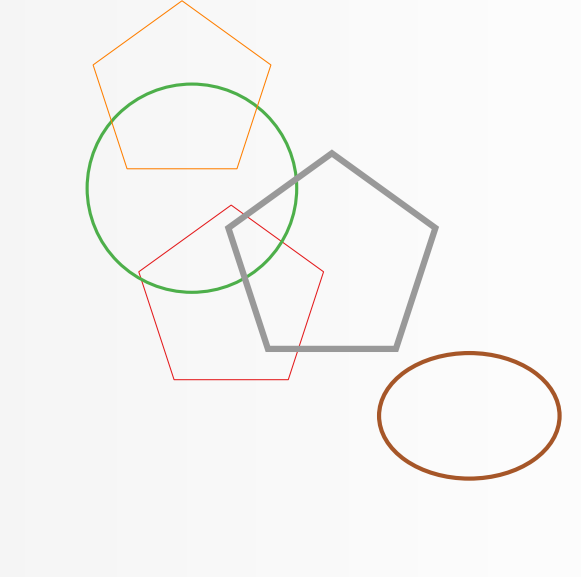[{"shape": "pentagon", "thickness": 0.5, "radius": 0.84, "center": [0.398, 0.477]}, {"shape": "circle", "thickness": 1.5, "radius": 0.9, "center": [0.33, 0.673]}, {"shape": "pentagon", "thickness": 0.5, "radius": 0.8, "center": [0.313, 0.837]}, {"shape": "oval", "thickness": 2, "radius": 0.78, "center": [0.807, 0.279]}, {"shape": "pentagon", "thickness": 3, "radius": 0.94, "center": [0.571, 0.546]}]